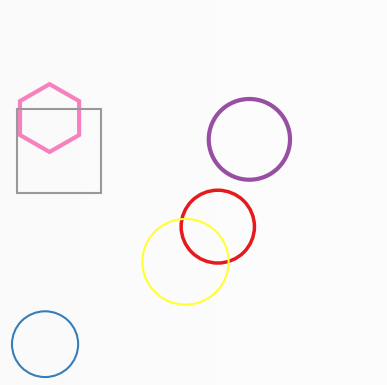[{"shape": "circle", "thickness": 2.5, "radius": 0.47, "center": [0.562, 0.411]}, {"shape": "circle", "thickness": 1.5, "radius": 0.43, "center": [0.116, 0.106]}, {"shape": "circle", "thickness": 3, "radius": 0.52, "center": [0.644, 0.638]}, {"shape": "circle", "thickness": 1.5, "radius": 0.56, "center": [0.479, 0.32]}, {"shape": "hexagon", "thickness": 3, "radius": 0.44, "center": [0.128, 0.693]}, {"shape": "square", "thickness": 1.5, "radius": 0.54, "center": [0.152, 0.608]}]